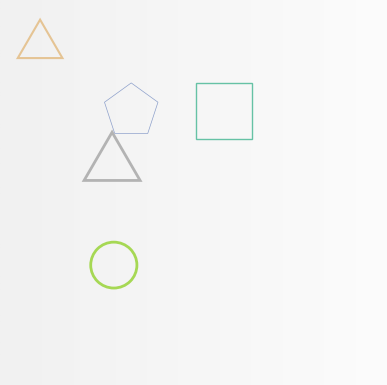[{"shape": "square", "thickness": 1, "radius": 0.36, "center": [0.578, 0.712]}, {"shape": "pentagon", "thickness": 0.5, "radius": 0.36, "center": [0.339, 0.712]}, {"shape": "circle", "thickness": 2, "radius": 0.3, "center": [0.294, 0.311]}, {"shape": "triangle", "thickness": 1.5, "radius": 0.33, "center": [0.103, 0.882]}, {"shape": "triangle", "thickness": 2, "radius": 0.42, "center": [0.289, 0.573]}]